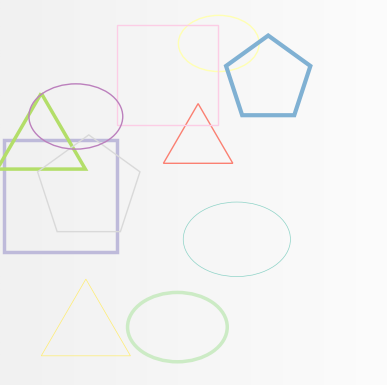[{"shape": "oval", "thickness": 0.5, "radius": 0.69, "center": [0.611, 0.378]}, {"shape": "oval", "thickness": 1, "radius": 0.52, "center": [0.565, 0.887]}, {"shape": "square", "thickness": 2.5, "radius": 0.73, "center": [0.157, 0.491]}, {"shape": "triangle", "thickness": 1, "radius": 0.52, "center": [0.511, 0.628]}, {"shape": "pentagon", "thickness": 3, "radius": 0.57, "center": [0.692, 0.793]}, {"shape": "triangle", "thickness": 2.5, "radius": 0.66, "center": [0.107, 0.626]}, {"shape": "square", "thickness": 1, "radius": 0.65, "center": [0.433, 0.806]}, {"shape": "pentagon", "thickness": 1, "radius": 0.69, "center": [0.229, 0.511]}, {"shape": "oval", "thickness": 1, "radius": 0.61, "center": [0.196, 0.697]}, {"shape": "oval", "thickness": 2.5, "radius": 0.64, "center": [0.458, 0.15]}, {"shape": "triangle", "thickness": 0.5, "radius": 0.66, "center": [0.222, 0.142]}]